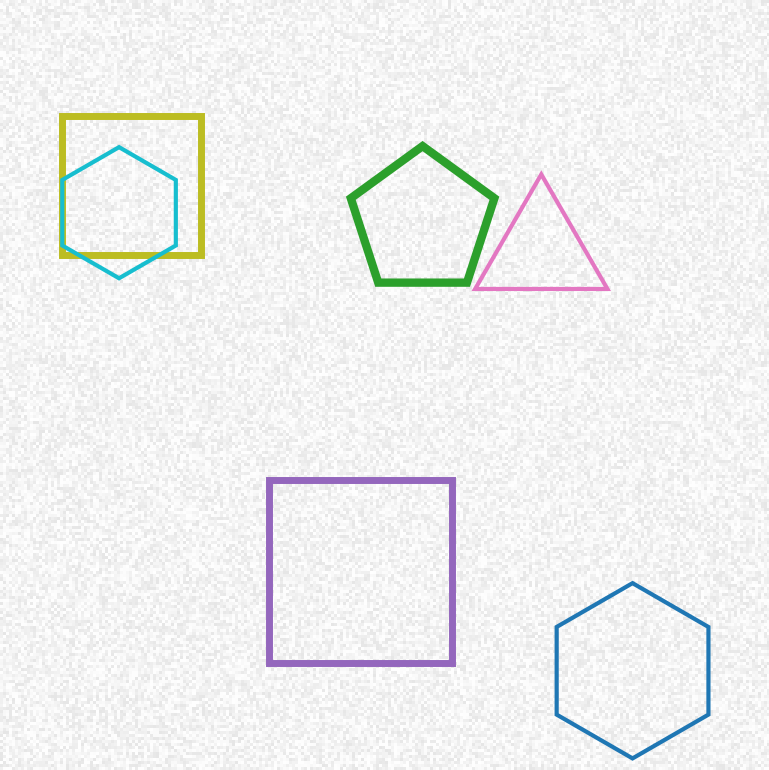[{"shape": "hexagon", "thickness": 1.5, "radius": 0.57, "center": [0.821, 0.129]}, {"shape": "pentagon", "thickness": 3, "radius": 0.49, "center": [0.549, 0.712]}, {"shape": "square", "thickness": 2.5, "radius": 0.6, "center": [0.468, 0.258]}, {"shape": "triangle", "thickness": 1.5, "radius": 0.5, "center": [0.703, 0.674]}, {"shape": "square", "thickness": 2.5, "radius": 0.45, "center": [0.171, 0.759]}, {"shape": "hexagon", "thickness": 1.5, "radius": 0.43, "center": [0.155, 0.724]}]